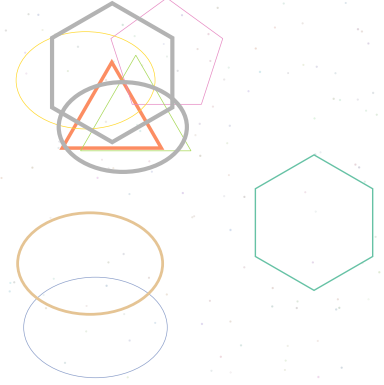[{"shape": "hexagon", "thickness": 1, "radius": 0.88, "center": [0.816, 0.422]}, {"shape": "triangle", "thickness": 2.5, "radius": 0.74, "center": [0.29, 0.69]}, {"shape": "oval", "thickness": 0.5, "radius": 0.93, "center": [0.248, 0.149]}, {"shape": "pentagon", "thickness": 0.5, "radius": 0.76, "center": [0.433, 0.853]}, {"shape": "triangle", "thickness": 0.5, "radius": 0.83, "center": [0.353, 0.691]}, {"shape": "oval", "thickness": 0.5, "radius": 0.9, "center": [0.222, 0.791]}, {"shape": "oval", "thickness": 2, "radius": 0.94, "center": [0.234, 0.315]}, {"shape": "hexagon", "thickness": 3, "radius": 0.9, "center": [0.291, 0.811]}, {"shape": "oval", "thickness": 3, "radius": 0.83, "center": [0.319, 0.67]}]